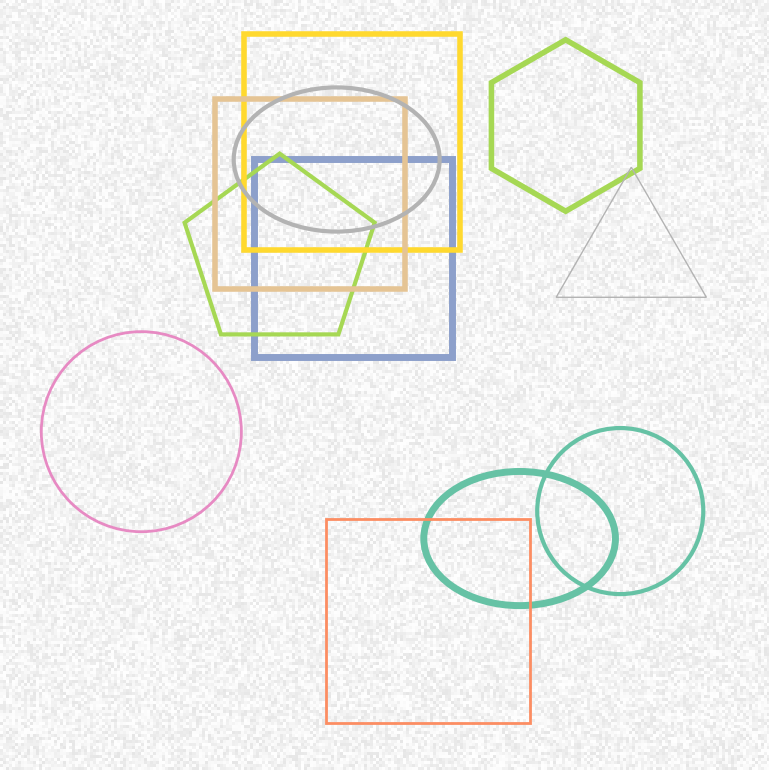[{"shape": "oval", "thickness": 2.5, "radius": 0.62, "center": [0.675, 0.301]}, {"shape": "circle", "thickness": 1.5, "radius": 0.54, "center": [0.806, 0.336]}, {"shape": "square", "thickness": 1, "radius": 0.66, "center": [0.556, 0.194]}, {"shape": "square", "thickness": 2.5, "radius": 0.64, "center": [0.459, 0.665]}, {"shape": "circle", "thickness": 1, "radius": 0.65, "center": [0.184, 0.439]}, {"shape": "hexagon", "thickness": 2, "radius": 0.56, "center": [0.735, 0.837]}, {"shape": "pentagon", "thickness": 1.5, "radius": 0.65, "center": [0.363, 0.671]}, {"shape": "square", "thickness": 2, "radius": 0.7, "center": [0.457, 0.815]}, {"shape": "square", "thickness": 2, "radius": 0.62, "center": [0.402, 0.748]}, {"shape": "oval", "thickness": 1.5, "radius": 0.67, "center": [0.437, 0.793]}, {"shape": "triangle", "thickness": 0.5, "radius": 0.56, "center": [0.82, 0.67]}]